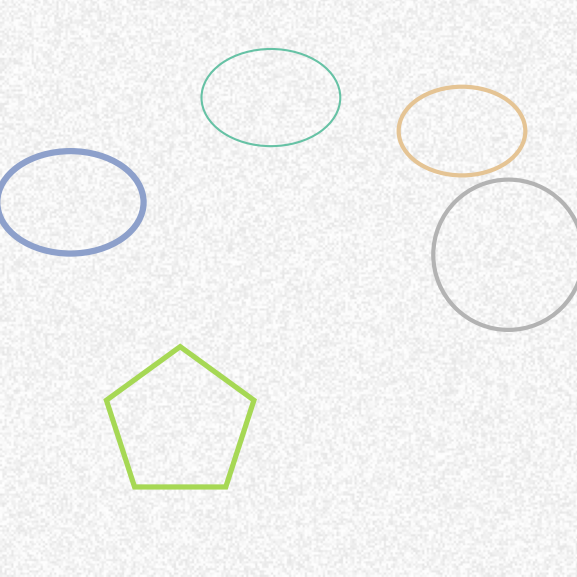[{"shape": "oval", "thickness": 1, "radius": 0.6, "center": [0.469, 0.83]}, {"shape": "oval", "thickness": 3, "radius": 0.63, "center": [0.122, 0.649]}, {"shape": "pentagon", "thickness": 2.5, "radius": 0.67, "center": [0.312, 0.265]}, {"shape": "oval", "thickness": 2, "radius": 0.55, "center": [0.8, 0.772]}, {"shape": "circle", "thickness": 2, "radius": 0.65, "center": [0.88, 0.558]}]